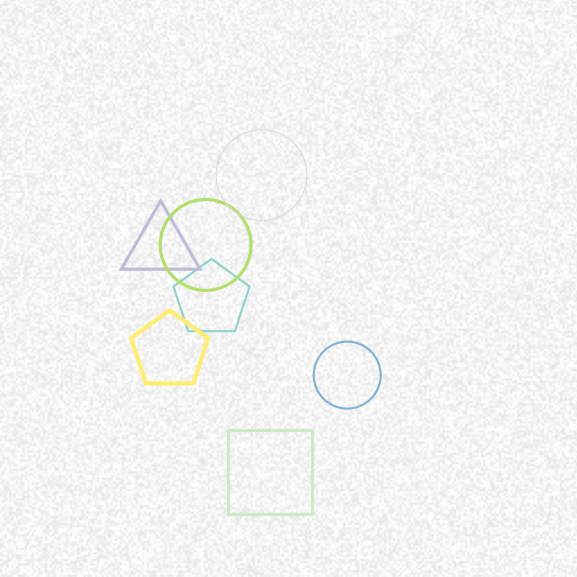[{"shape": "pentagon", "thickness": 1, "radius": 0.35, "center": [0.366, 0.482]}, {"shape": "triangle", "thickness": 1.5, "radius": 0.39, "center": [0.278, 0.572]}, {"shape": "circle", "thickness": 1, "radius": 0.29, "center": [0.601, 0.35]}, {"shape": "circle", "thickness": 1.5, "radius": 0.39, "center": [0.356, 0.575]}, {"shape": "circle", "thickness": 0.5, "radius": 0.39, "center": [0.453, 0.696]}, {"shape": "square", "thickness": 1.5, "radius": 0.37, "center": [0.467, 0.181]}, {"shape": "pentagon", "thickness": 2, "radius": 0.35, "center": [0.294, 0.392]}]